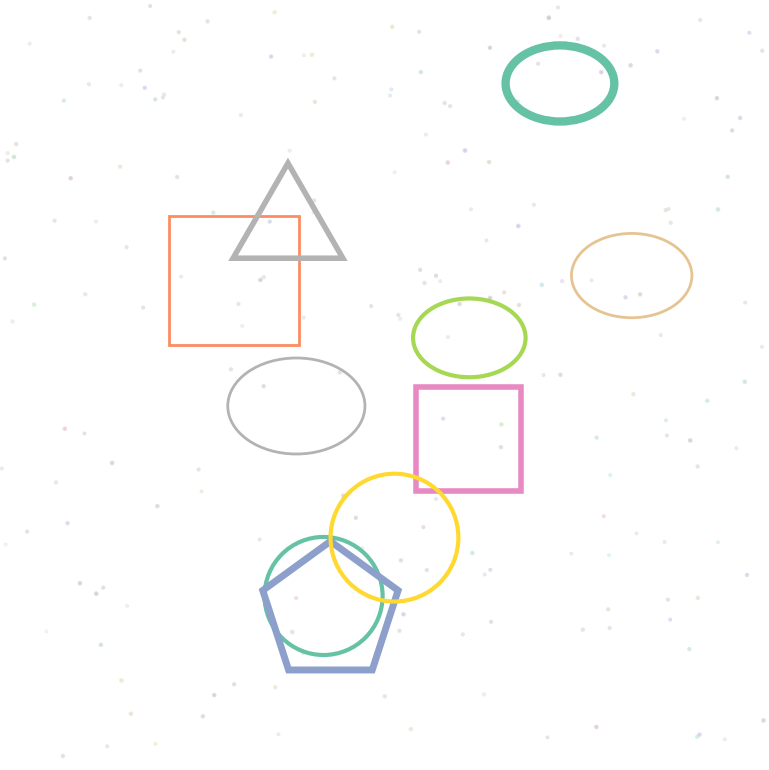[{"shape": "oval", "thickness": 3, "radius": 0.35, "center": [0.727, 0.892]}, {"shape": "circle", "thickness": 1.5, "radius": 0.38, "center": [0.42, 0.226]}, {"shape": "square", "thickness": 1, "radius": 0.42, "center": [0.304, 0.636]}, {"shape": "pentagon", "thickness": 2.5, "radius": 0.46, "center": [0.429, 0.205]}, {"shape": "square", "thickness": 2, "radius": 0.34, "center": [0.608, 0.43]}, {"shape": "oval", "thickness": 1.5, "radius": 0.37, "center": [0.609, 0.561]}, {"shape": "circle", "thickness": 1.5, "radius": 0.42, "center": [0.512, 0.302]}, {"shape": "oval", "thickness": 1, "radius": 0.39, "center": [0.82, 0.642]}, {"shape": "triangle", "thickness": 2, "radius": 0.41, "center": [0.374, 0.706]}, {"shape": "oval", "thickness": 1, "radius": 0.45, "center": [0.385, 0.473]}]